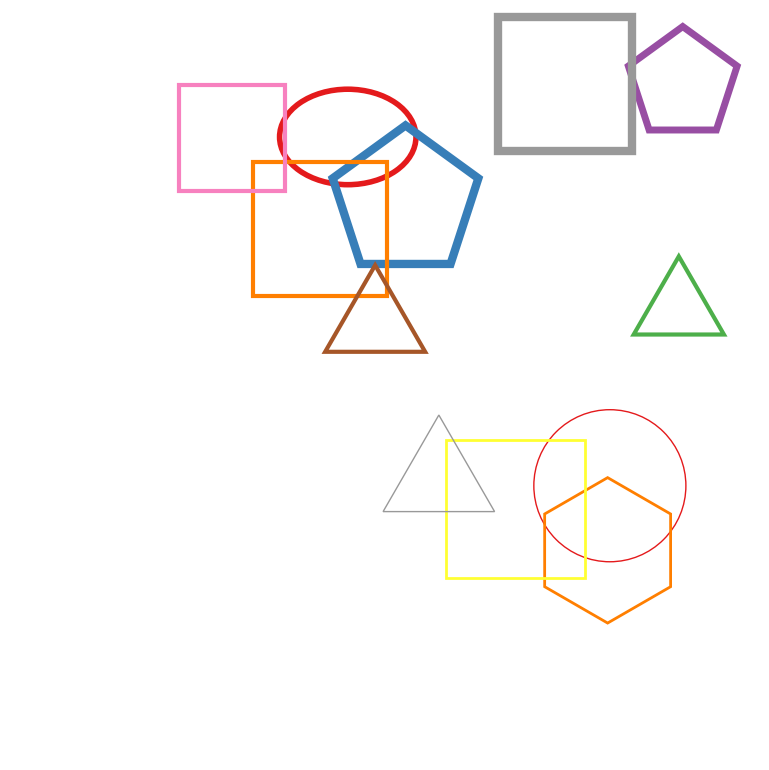[{"shape": "circle", "thickness": 0.5, "radius": 0.49, "center": [0.792, 0.369]}, {"shape": "oval", "thickness": 2, "radius": 0.44, "center": [0.452, 0.822]}, {"shape": "pentagon", "thickness": 3, "radius": 0.5, "center": [0.527, 0.738]}, {"shape": "triangle", "thickness": 1.5, "radius": 0.34, "center": [0.882, 0.599]}, {"shape": "pentagon", "thickness": 2.5, "radius": 0.37, "center": [0.887, 0.891]}, {"shape": "square", "thickness": 1.5, "radius": 0.44, "center": [0.416, 0.703]}, {"shape": "hexagon", "thickness": 1, "radius": 0.47, "center": [0.789, 0.285]}, {"shape": "square", "thickness": 1, "radius": 0.45, "center": [0.669, 0.339]}, {"shape": "triangle", "thickness": 1.5, "radius": 0.37, "center": [0.487, 0.581]}, {"shape": "square", "thickness": 1.5, "radius": 0.34, "center": [0.302, 0.82]}, {"shape": "triangle", "thickness": 0.5, "radius": 0.42, "center": [0.57, 0.377]}, {"shape": "square", "thickness": 3, "radius": 0.44, "center": [0.734, 0.891]}]